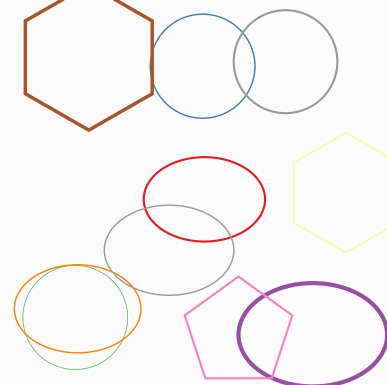[{"shape": "oval", "thickness": 1.5, "radius": 0.78, "center": [0.527, 0.482]}, {"shape": "circle", "thickness": 1, "radius": 0.68, "center": [0.523, 0.828]}, {"shape": "circle", "thickness": 0.5, "radius": 0.68, "center": [0.194, 0.175]}, {"shape": "oval", "thickness": 3, "radius": 0.96, "center": [0.807, 0.13]}, {"shape": "oval", "thickness": 1, "radius": 0.82, "center": [0.2, 0.198]}, {"shape": "hexagon", "thickness": 0.5, "radius": 0.78, "center": [0.893, 0.5]}, {"shape": "hexagon", "thickness": 2.5, "radius": 0.95, "center": [0.229, 0.851]}, {"shape": "pentagon", "thickness": 1.5, "radius": 0.73, "center": [0.616, 0.136]}, {"shape": "circle", "thickness": 1.5, "radius": 0.67, "center": [0.737, 0.84]}, {"shape": "oval", "thickness": 1, "radius": 0.84, "center": [0.436, 0.35]}]